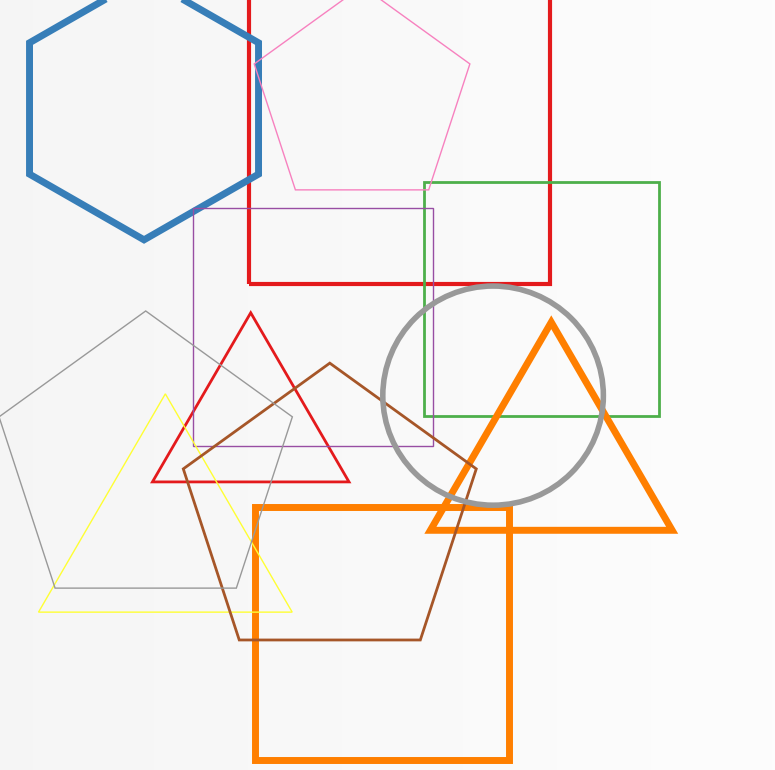[{"shape": "square", "thickness": 1.5, "radius": 0.97, "center": [0.515, 0.825]}, {"shape": "triangle", "thickness": 1, "radius": 0.73, "center": [0.324, 0.447]}, {"shape": "hexagon", "thickness": 2.5, "radius": 0.85, "center": [0.186, 0.859]}, {"shape": "square", "thickness": 1, "radius": 0.76, "center": [0.699, 0.612]}, {"shape": "square", "thickness": 0.5, "radius": 0.77, "center": [0.404, 0.575]}, {"shape": "square", "thickness": 2.5, "radius": 0.82, "center": [0.493, 0.178]}, {"shape": "triangle", "thickness": 2.5, "radius": 0.9, "center": [0.711, 0.401]}, {"shape": "triangle", "thickness": 0.5, "radius": 0.94, "center": [0.213, 0.3]}, {"shape": "pentagon", "thickness": 1, "radius": 0.99, "center": [0.426, 0.33]}, {"shape": "pentagon", "thickness": 0.5, "radius": 0.73, "center": [0.467, 0.872]}, {"shape": "circle", "thickness": 2, "radius": 0.71, "center": [0.636, 0.486]}, {"shape": "pentagon", "thickness": 0.5, "radius": 0.99, "center": [0.188, 0.397]}]